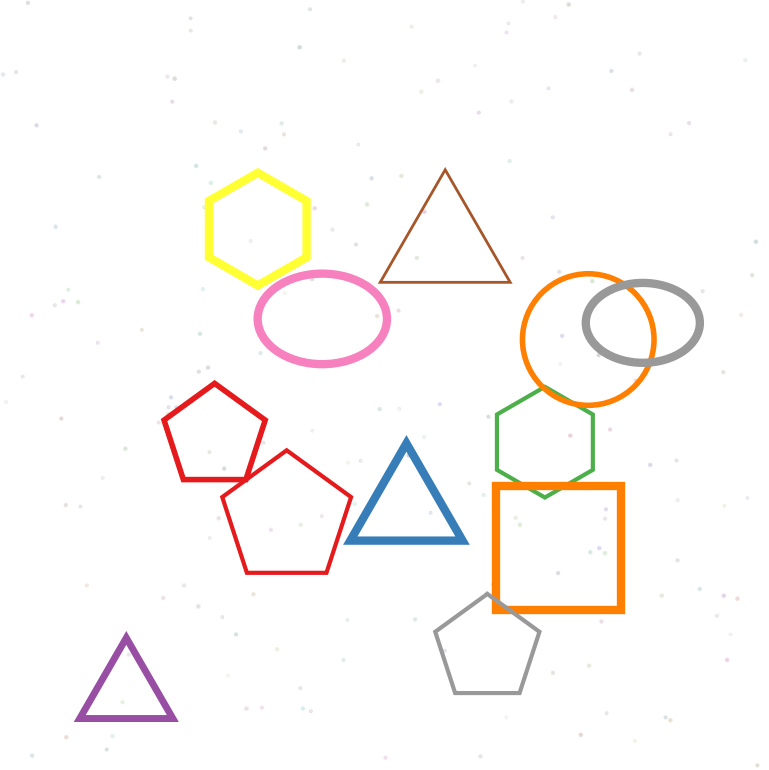[{"shape": "pentagon", "thickness": 1.5, "radius": 0.44, "center": [0.372, 0.327]}, {"shape": "pentagon", "thickness": 2, "radius": 0.35, "center": [0.279, 0.433]}, {"shape": "triangle", "thickness": 3, "radius": 0.42, "center": [0.528, 0.34]}, {"shape": "hexagon", "thickness": 1.5, "radius": 0.36, "center": [0.708, 0.426]}, {"shape": "triangle", "thickness": 2.5, "radius": 0.35, "center": [0.164, 0.102]}, {"shape": "circle", "thickness": 2, "radius": 0.43, "center": [0.764, 0.559]}, {"shape": "square", "thickness": 3, "radius": 0.4, "center": [0.725, 0.288]}, {"shape": "hexagon", "thickness": 3, "radius": 0.37, "center": [0.335, 0.702]}, {"shape": "triangle", "thickness": 1, "radius": 0.49, "center": [0.578, 0.682]}, {"shape": "oval", "thickness": 3, "radius": 0.42, "center": [0.419, 0.586]}, {"shape": "oval", "thickness": 3, "radius": 0.37, "center": [0.835, 0.581]}, {"shape": "pentagon", "thickness": 1.5, "radius": 0.36, "center": [0.633, 0.158]}]